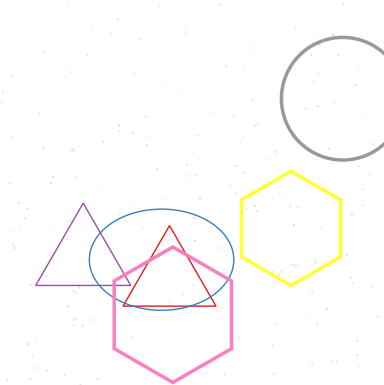[{"shape": "triangle", "thickness": 1, "radius": 0.7, "center": [0.44, 0.275]}, {"shape": "oval", "thickness": 1, "radius": 0.94, "center": [0.42, 0.325]}, {"shape": "triangle", "thickness": 1, "radius": 0.71, "center": [0.216, 0.33]}, {"shape": "hexagon", "thickness": 2.5, "radius": 0.74, "center": [0.756, 0.407]}, {"shape": "hexagon", "thickness": 2.5, "radius": 0.88, "center": [0.449, 0.182]}, {"shape": "circle", "thickness": 2.5, "radius": 0.8, "center": [0.89, 0.744]}]